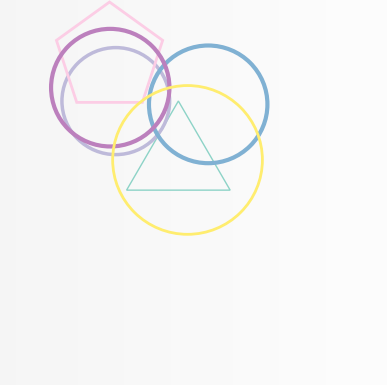[{"shape": "triangle", "thickness": 1, "radius": 0.77, "center": [0.46, 0.583]}, {"shape": "circle", "thickness": 2.5, "radius": 0.69, "center": [0.299, 0.737]}, {"shape": "circle", "thickness": 3, "radius": 0.76, "center": [0.537, 0.729]}, {"shape": "pentagon", "thickness": 2, "radius": 0.72, "center": [0.283, 0.851]}, {"shape": "circle", "thickness": 3, "radius": 0.76, "center": [0.285, 0.772]}, {"shape": "circle", "thickness": 2, "radius": 0.97, "center": [0.484, 0.585]}]